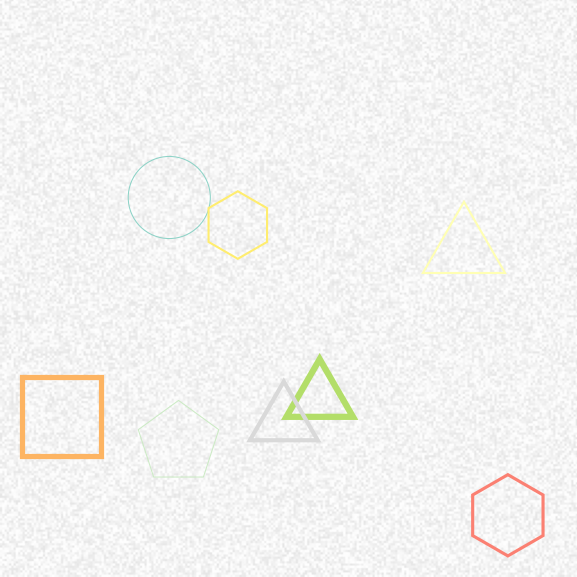[{"shape": "circle", "thickness": 0.5, "radius": 0.36, "center": [0.293, 0.657]}, {"shape": "triangle", "thickness": 1, "radius": 0.41, "center": [0.803, 0.568]}, {"shape": "hexagon", "thickness": 1.5, "radius": 0.35, "center": [0.879, 0.107]}, {"shape": "square", "thickness": 2.5, "radius": 0.34, "center": [0.106, 0.278]}, {"shape": "triangle", "thickness": 3, "radius": 0.33, "center": [0.554, 0.311]}, {"shape": "triangle", "thickness": 2, "radius": 0.34, "center": [0.491, 0.271]}, {"shape": "pentagon", "thickness": 0.5, "radius": 0.37, "center": [0.309, 0.232]}, {"shape": "hexagon", "thickness": 1, "radius": 0.29, "center": [0.412, 0.609]}]